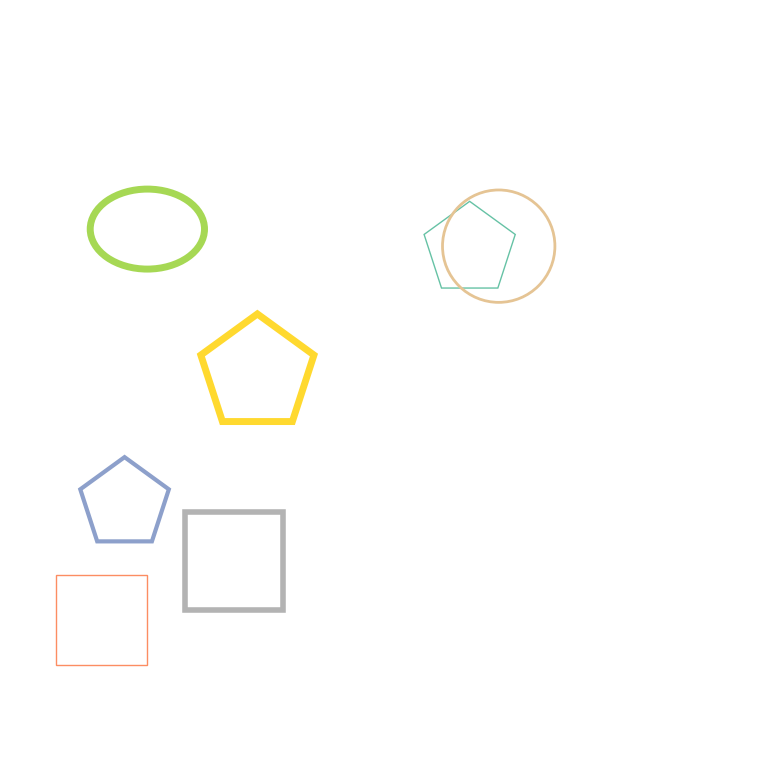[{"shape": "pentagon", "thickness": 0.5, "radius": 0.31, "center": [0.61, 0.676]}, {"shape": "square", "thickness": 0.5, "radius": 0.29, "center": [0.132, 0.195]}, {"shape": "pentagon", "thickness": 1.5, "radius": 0.3, "center": [0.162, 0.346]}, {"shape": "oval", "thickness": 2.5, "radius": 0.37, "center": [0.191, 0.702]}, {"shape": "pentagon", "thickness": 2.5, "radius": 0.39, "center": [0.334, 0.515]}, {"shape": "circle", "thickness": 1, "radius": 0.36, "center": [0.648, 0.68]}, {"shape": "square", "thickness": 2, "radius": 0.32, "center": [0.304, 0.272]}]